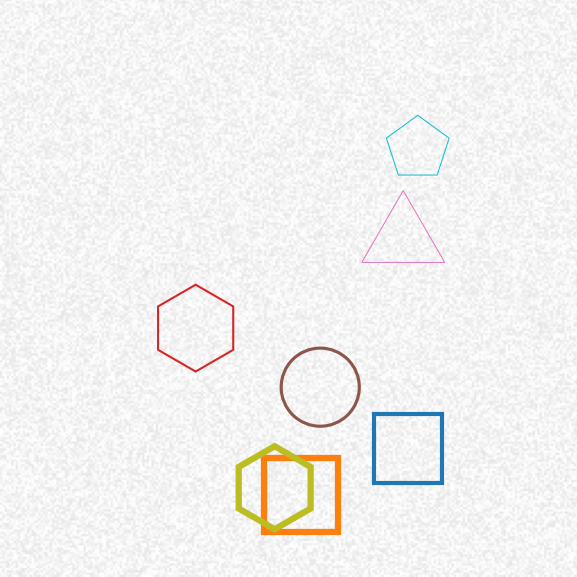[{"shape": "square", "thickness": 2, "radius": 0.3, "center": [0.707, 0.222]}, {"shape": "square", "thickness": 3, "radius": 0.32, "center": [0.522, 0.142]}, {"shape": "hexagon", "thickness": 1, "radius": 0.38, "center": [0.339, 0.431]}, {"shape": "circle", "thickness": 1.5, "radius": 0.34, "center": [0.555, 0.329]}, {"shape": "triangle", "thickness": 0.5, "radius": 0.41, "center": [0.698, 0.586]}, {"shape": "hexagon", "thickness": 3, "radius": 0.36, "center": [0.476, 0.155]}, {"shape": "pentagon", "thickness": 0.5, "radius": 0.29, "center": [0.723, 0.742]}]